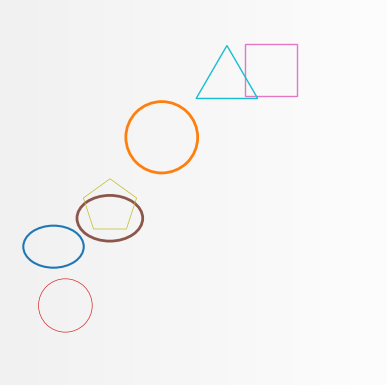[{"shape": "oval", "thickness": 1.5, "radius": 0.39, "center": [0.138, 0.359]}, {"shape": "circle", "thickness": 2, "radius": 0.46, "center": [0.417, 0.643]}, {"shape": "circle", "thickness": 0.5, "radius": 0.35, "center": [0.169, 0.207]}, {"shape": "oval", "thickness": 2, "radius": 0.42, "center": [0.283, 0.433]}, {"shape": "square", "thickness": 1, "radius": 0.34, "center": [0.699, 0.818]}, {"shape": "pentagon", "thickness": 0.5, "radius": 0.36, "center": [0.284, 0.464]}, {"shape": "triangle", "thickness": 1, "radius": 0.46, "center": [0.586, 0.79]}]